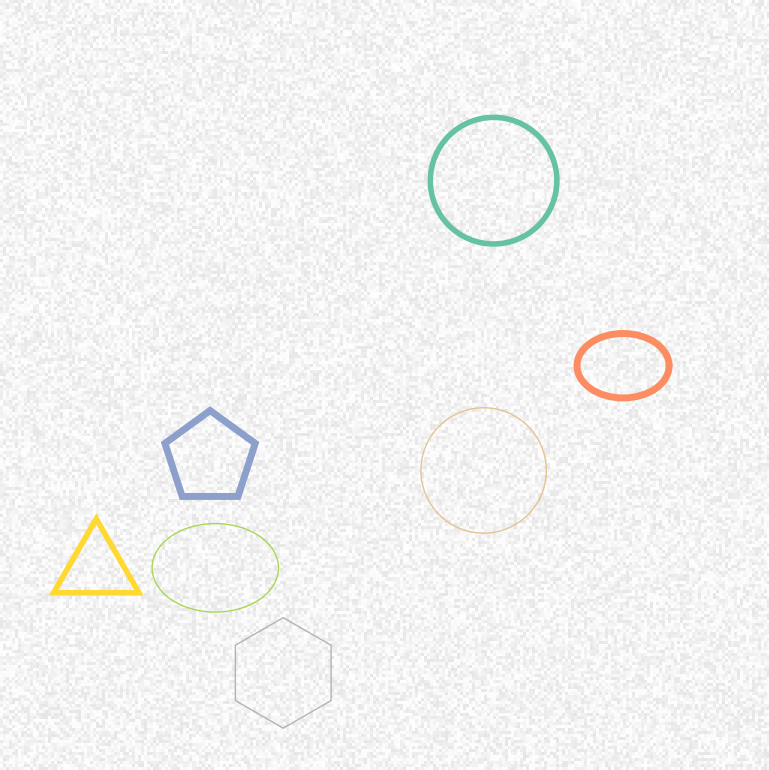[{"shape": "circle", "thickness": 2, "radius": 0.41, "center": [0.641, 0.765]}, {"shape": "oval", "thickness": 2.5, "radius": 0.3, "center": [0.809, 0.525]}, {"shape": "pentagon", "thickness": 2.5, "radius": 0.31, "center": [0.273, 0.405]}, {"shape": "oval", "thickness": 0.5, "radius": 0.41, "center": [0.28, 0.263]}, {"shape": "triangle", "thickness": 2, "radius": 0.32, "center": [0.125, 0.262]}, {"shape": "circle", "thickness": 0.5, "radius": 0.41, "center": [0.628, 0.389]}, {"shape": "hexagon", "thickness": 0.5, "radius": 0.36, "center": [0.368, 0.126]}]